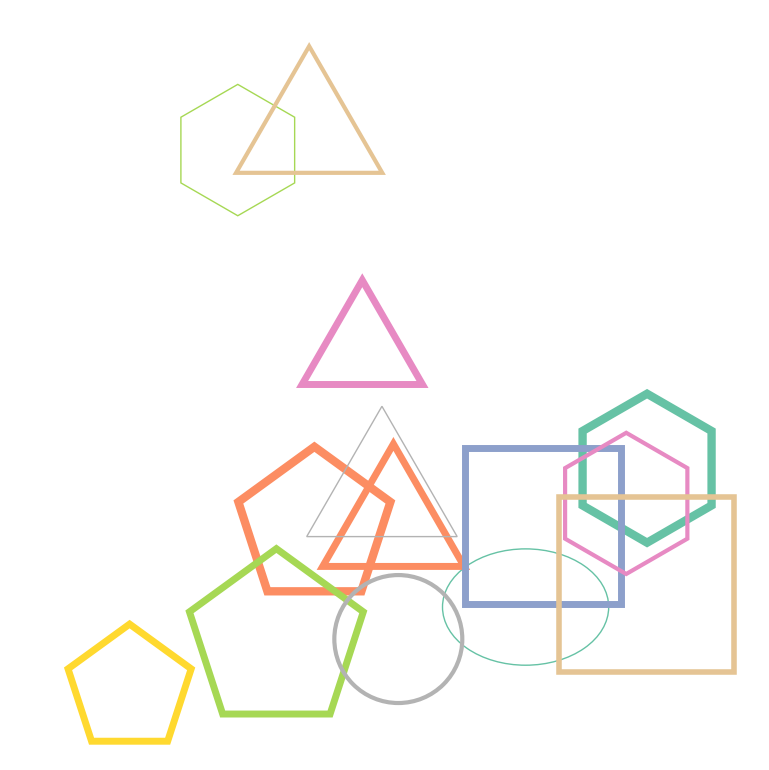[{"shape": "oval", "thickness": 0.5, "radius": 0.54, "center": [0.683, 0.212]}, {"shape": "hexagon", "thickness": 3, "radius": 0.48, "center": [0.84, 0.392]}, {"shape": "triangle", "thickness": 2.5, "radius": 0.53, "center": [0.511, 0.317]}, {"shape": "pentagon", "thickness": 3, "radius": 0.52, "center": [0.408, 0.316]}, {"shape": "square", "thickness": 2.5, "radius": 0.51, "center": [0.705, 0.317]}, {"shape": "hexagon", "thickness": 1.5, "radius": 0.46, "center": [0.813, 0.346]}, {"shape": "triangle", "thickness": 2.5, "radius": 0.45, "center": [0.471, 0.546]}, {"shape": "pentagon", "thickness": 2.5, "radius": 0.59, "center": [0.359, 0.169]}, {"shape": "hexagon", "thickness": 0.5, "radius": 0.43, "center": [0.309, 0.805]}, {"shape": "pentagon", "thickness": 2.5, "radius": 0.42, "center": [0.168, 0.105]}, {"shape": "square", "thickness": 2, "radius": 0.57, "center": [0.84, 0.241]}, {"shape": "triangle", "thickness": 1.5, "radius": 0.55, "center": [0.402, 0.83]}, {"shape": "circle", "thickness": 1.5, "radius": 0.42, "center": [0.517, 0.17]}, {"shape": "triangle", "thickness": 0.5, "radius": 0.56, "center": [0.496, 0.36]}]